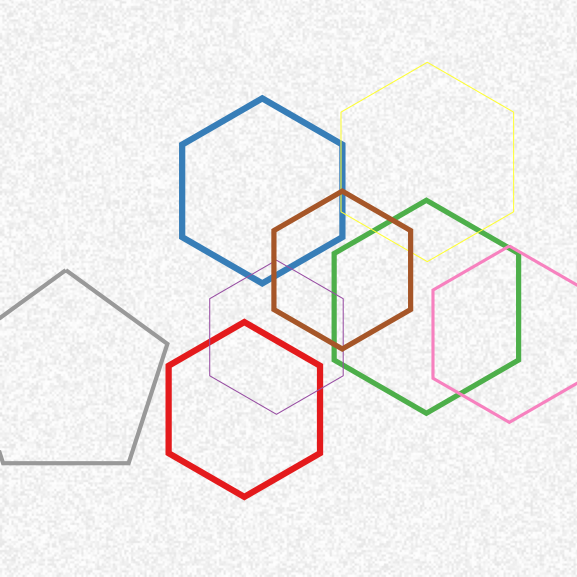[{"shape": "hexagon", "thickness": 3, "radius": 0.76, "center": [0.423, 0.29]}, {"shape": "hexagon", "thickness": 3, "radius": 0.8, "center": [0.454, 0.669]}, {"shape": "hexagon", "thickness": 2.5, "radius": 0.92, "center": [0.738, 0.468]}, {"shape": "hexagon", "thickness": 0.5, "radius": 0.67, "center": [0.479, 0.415]}, {"shape": "hexagon", "thickness": 0.5, "radius": 0.86, "center": [0.74, 0.719]}, {"shape": "hexagon", "thickness": 2.5, "radius": 0.68, "center": [0.593, 0.532]}, {"shape": "hexagon", "thickness": 1.5, "radius": 0.76, "center": [0.882, 0.42]}, {"shape": "pentagon", "thickness": 2, "radius": 0.92, "center": [0.114, 0.347]}]